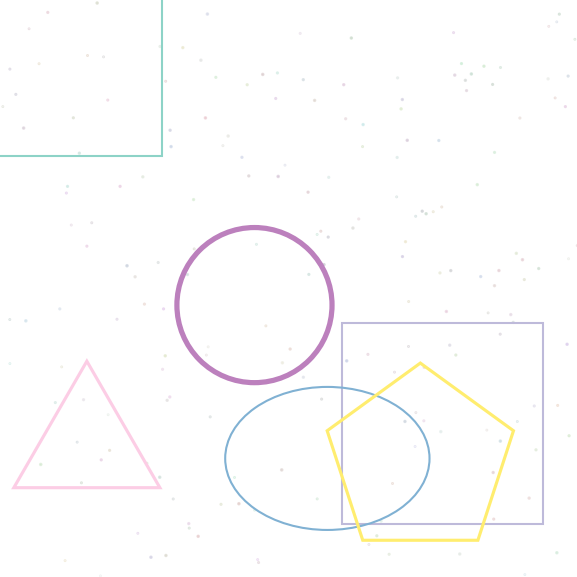[{"shape": "square", "thickness": 1, "radius": 0.82, "center": [0.117, 0.894]}, {"shape": "square", "thickness": 1, "radius": 0.87, "center": [0.766, 0.266]}, {"shape": "oval", "thickness": 1, "radius": 0.88, "center": [0.567, 0.205]}, {"shape": "triangle", "thickness": 1.5, "radius": 0.73, "center": [0.15, 0.228]}, {"shape": "circle", "thickness": 2.5, "radius": 0.67, "center": [0.441, 0.471]}, {"shape": "pentagon", "thickness": 1.5, "radius": 0.85, "center": [0.728, 0.201]}]